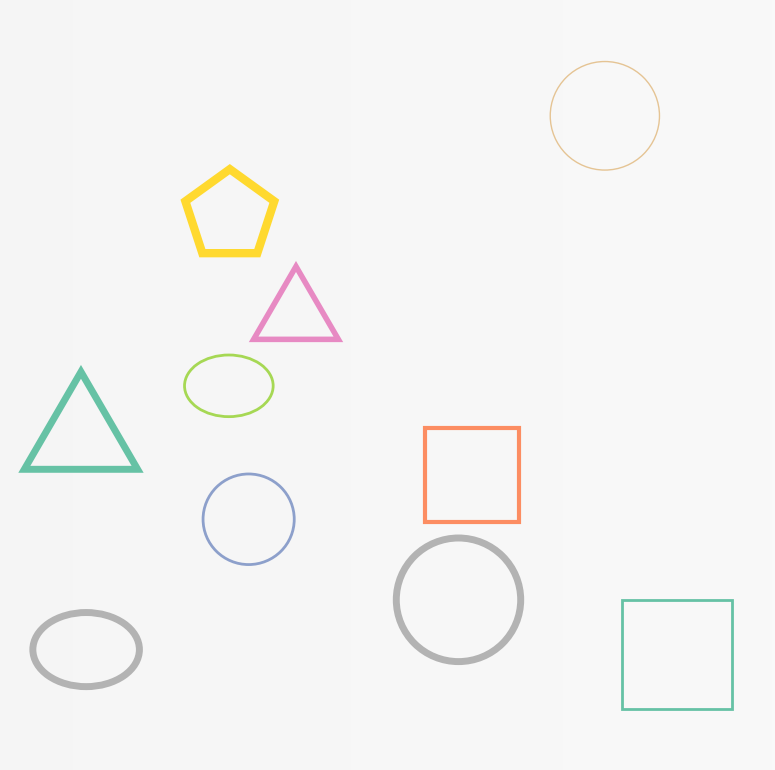[{"shape": "triangle", "thickness": 2.5, "radius": 0.42, "center": [0.104, 0.433]}, {"shape": "square", "thickness": 1, "radius": 0.36, "center": [0.873, 0.15]}, {"shape": "square", "thickness": 1.5, "radius": 0.3, "center": [0.609, 0.383]}, {"shape": "circle", "thickness": 1, "radius": 0.29, "center": [0.321, 0.326]}, {"shape": "triangle", "thickness": 2, "radius": 0.32, "center": [0.382, 0.591]}, {"shape": "oval", "thickness": 1, "radius": 0.29, "center": [0.295, 0.499]}, {"shape": "pentagon", "thickness": 3, "radius": 0.3, "center": [0.297, 0.72]}, {"shape": "circle", "thickness": 0.5, "radius": 0.35, "center": [0.78, 0.85]}, {"shape": "circle", "thickness": 2.5, "radius": 0.4, "center": [0.592, 0.221]}, {"shape": "oval", "thickness": 2.5, "radius": 0.34, "center": [0.111, 0.156]}]